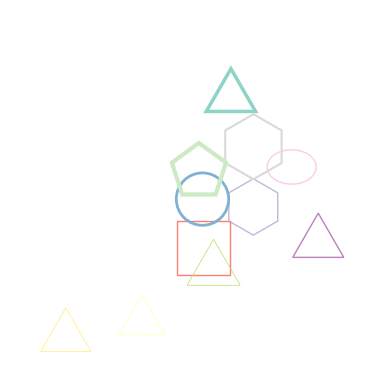[{"shape": "triangle", "thickness": 2.5, "radius": 0.37, "center": [0.6, 0.747]}, {"shape": "triangle", "thickness": 0.5, "radius": 0.35, "center": [0.368, 0.165]}, {"shape": "hexagon", "thickness": 1, "radius": 0.37, "center": [0.658, 0.462]}, {"shape": "square", "thickness": 1, "radius": 0.35, "center": [0.529, 0.356]}, {"shape": "circle", "thickness": 2, "radius": 0.34, "center": [0.526, 0.483]}, {"shape": "triangle", "thickness": 0.5, "radius": 0.4, "center": [0.555, 0.299]}, {"shape": "oval", "thickness": 1, "radius": 0.32, "center": [0.758, 0.566]}, {"shape": "hexagon", "thickness": 1.5, "radius": 0.42, "center": [0.658, 0.619]}, {"shape": "triangle", "thickness": 1, "radius": 0.38, "center": [0.827, 0.37]}, {"shape": "pentagon", "thickness": 3, "radius": 0.37, "center": [0.517, 0.555]}, {"shape": "triangle", "thickness": 0.5, "radius": 0.38, "center": [0.171, 0.125]}]